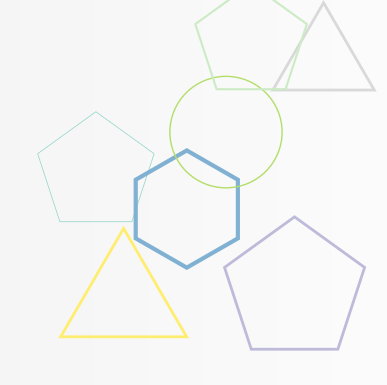[{"shape": "pentagon", "thickness": 0.5, "radius": 0.79, "center": [0.247, 0.552]}, {"shape": "pentagon", "thickness": 2, "radius": 0.95, "center": [0.76, 0.247]}, {"shape": "hexagon", "thickness": 3, "radius": 0.76, "center": [0.482, 0.457]}, {"shape": "circle", "thickness": 1, "radius": 0.72, "center": [0.583, 0.657]}, {"shape": "triangle", "thickness": 2, "radius": 0.76, "center": [0.835, 0.842]}, {"shape": "pentagon", "thickness": 1.5, "radius": 0.76, "center": [0.648, 0.891]}, {"shape": "triangle", "thickness": 2, "radius": 0.94, "center": [0.319, 0.219]}]